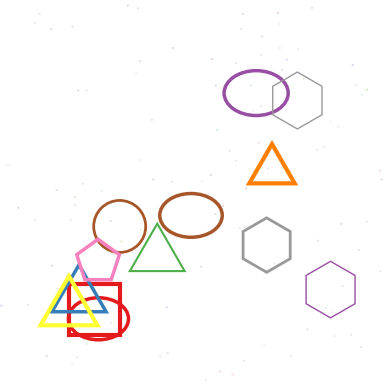[{"shape": "oval", "thickness": 2.5, "radius": 0.39, "center": [0.256, 0.172]}, {"shape": "square", "thickness": 3, "radius": 0.34, "center": [0.245, 0.196]}, {"shape": "triangle", "thickness": 2.5, "radius": 0.41, "center": [0.205, 0.231]}, {"shape": "triangle", "thickness": 1.5, "radius": 0.41, "center": [0.408, 0.337]}, {"shape": "oval", "thickness": 2.5, "radius": 0.42, "center": [0.665, 0.758]}, {"shape": "hexagon", "thickness": 1, "radius": 0.37, "center": [0.859, 0.248]}, {"shape": "triangle", "thickness": 3, "radius": 0.34, "center": [0.706, 0.558]}, {"shape": "triangle", "thickness": 3, "radius": 0.43, "center": [0.179, 0.198]}, {"shape": "oval", "thickness": 2.5, "radius": 0.41, "center": [0.496, 0.441]}, {"shape": "circle", "thickness": 2, "radius": 0.34, "center": [0.311, 0.412]}, {"shape": "pentagon", "thickness": 2.5, "radius": 0.29, "center": [0.255, 0.32]}, {"shape": "hexagon", "thickness": 1, "radius": 0.37, "center": [0.772, 0.739]}, {"shape": "hexagon", "thickness": 2, "radius": 0.35, "center": [0.693, 0.363]}]